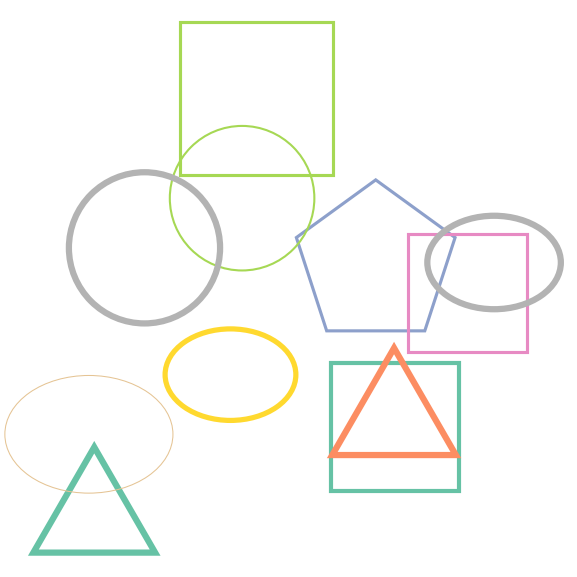[{"shape": "square", "thickness": 2, "radius": 0.55, "center": [0.684, 0.26]}, {"shape": "triangle", "thickness": 3, "radius": 0.61, "center": [0.163, 0.103]}, {"shape": "triangle", "thickness": 3, "radius": 0.62, "center": [0.682, 0.273]}, {"shape": "pentagon", "thickness": 1.5, "radius": 0.72, "center": [0.651, 0.543]}, {"shape": "square", "thickness": 1.5, "radius": 0.51, "center": [0.809, 0.492]}, {"shape": "circle", "thickness": 1, "radius": 0.63, "center": [0.419, 0.656]}, {"shape": "square", "thickness": 1.5, "radius": 0.66, "center": [0.444, 0.829]}, {"shape": "oval", "thickness": 2.5, "radius": 0.57, "center": [0.399, 0.35]}, {"shape": "oval", "thickness": 0.5, "radius": 0.73, "center": [0.154, 0.247]}, {"shape": "oval", "thickness": 3, "radius": 0.58, "center": [0.856, 0.545]}, {"shape": "circle", "thickness": 3, "radius": 0.65, "center": [0.25, 0.57]}]